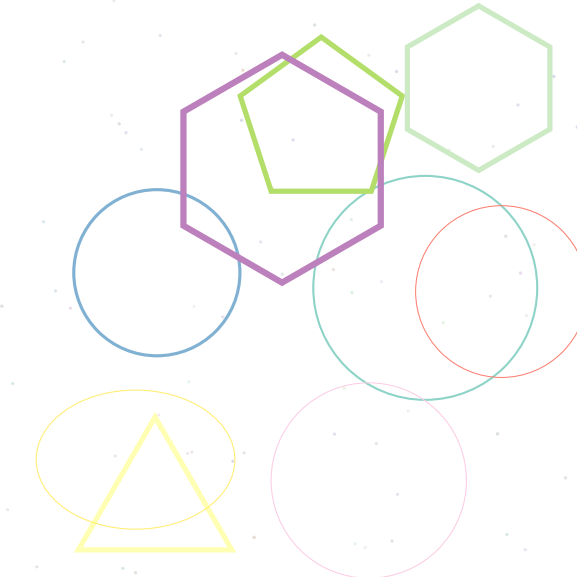[{"shape": "circle", "thickness": 1, "radius": 0.97, "center": [0.736, 0.501]}, {"shape": "triangle", "thickness": 2.5, "radius": 0.77, "center": [0.269, 0.124]}, {"shape": "circle", "thickness": 0.5, "radius": 0.74, "center": [0.868, 0.494]}, {"shape": "circle", "thickness": 1.5, "radius": 0.72, "center": [0.272, 0.527]}, {"shape": "pentagon", "thickness": 2.5, "radius": 0.74, "center": [0.556, 0.787]}, {"shape": "circle", "thickness": 0.5, "radius": 0.85, "center": [0.639, 0.167]}, {"shape": "hexagon", "thickness": 3, "radius": 0.99, "center": [0.488, 0.707]}, {"shape": "hexagon", "thickness": 2.5, "radius": 0.71, "center": [0.829, 0.847]}, {"shape": "oval", "thickness": 0.5, "radius": 0.86, "center": [0.235, 0.203]}]